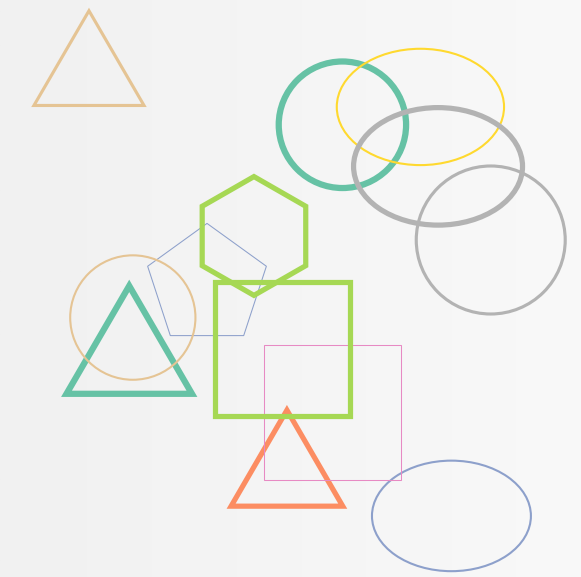[{"shape": "triangle", "thickness": 3, "radius": 0.62, "center": [0.222, 0.38]}, {"shape": "circle", "thickness": 3, "radius": 0.55, "center": [0.589, 0.783]}, {"shape": "triangle", "thickness": 2.5, "radius": 0.55, "center": [0.494, 0.178]}, {"shape": "oval", "thickness": 1, "radius": 0.68, "center": [0.777, 0.106]}, {"shape": "pentagon", "thickness": 0.5, "radius": 0.54, "center": [0.356, 0.505]}, {"shape": "square", "thickness": 0.5, "radius": 0.59, "center": [0.572, 0.285]}, {"shape": "hexagon", "thickness": 2.5, "radius": 0.51, "center": [0.437, 0.591]}, {"shape": "square", "thickness": 2.5, "radius": 0.58, "center": [0.486, 0.395]}, {"shape": "oval", "thickness": 1, "radius": 0.72, "center": [0.723, 0.814]}, {"shape": "triangle", "thickness": 1.5, "radius": 0.55, "center": [0.153, 0.871]}, {"shape": "circle", "thickness": 1, "radius": 0.54, "center": [0.229, 0.449]}, {"shape": "oval", "thickness": 2.5, "radius": 0.73, "center": [0.754, 0.711]}, {"shape": "circle", "thickness": 1.5, "radius": 0.64, "center": [0.844, 0.584]}]